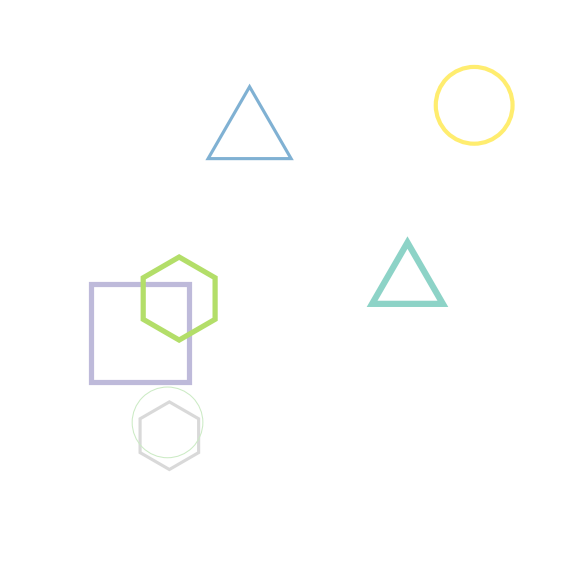[{"shape": "triangle", "thickness": 3, "radius": 0.35, "center": [0.706, 0.508]}, {"shape": "square", "thickness": 2.5, "radius": 0.42, "center": [0.243, 0.422]}, {"shape": "triangle", "thickness": 1.5, "radius": 0.41, "center": [0.432, 0.766]}, {"shape": "hexagon", "thickness": 2.5, "radius": 0.36, "center": [0.31, 0.482]}, {"shape": "hexagon", "thickness": 1.5, "radius": 0.29, "center": [0.293, 0.245]}, {"shape": "circle", "thickness": 0.5, "radius": 0.31, "center": [0.29, 0.268]}, {"shape": "circle", "thickness": 2, "radius": 0.33, "center": [0.821, 0.817]}]